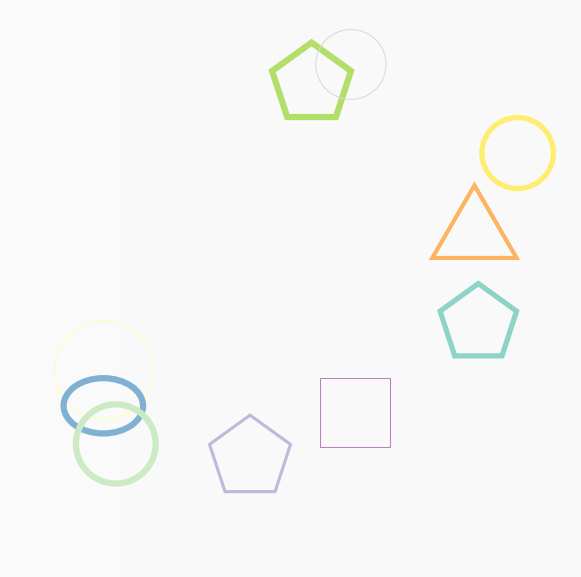[{"shape": "pentagon", "thickness": 2.5, "radius": 0.35, "center": [0.823, 0.439]}, {"shape": "circle", "thickness": 0.5, "radius": 0.43, "center": [0.179, 0.359]}, {"shape": "pentagon", "thickness": 1.5, "radius": 0.37, "center": [0.43, 0.207]}, {"shape": "oval", "thickness": 3, "radius": 0.34, "center": [0.178, 0.296]}, {"shape": "triangle", "thickness": 2, "radius": 0.42, "center": [0.816, 0.594]}, {"shape": "pentagon", "thickness": 3, "radius": 0.36, "center": [0.536, 0.854]}, {"shape": "circle", "thickness": 0.5, "radius": 0.3, "center": [0.604, 0.887]}, {"shape": "square", "thickness": 0.5, "radius": 0.3, "center": [0.612, 0.285]}, {"shape": "circle", "thickness": 3, "radius": 0.34, "center": [0.199, 0.23]}, {"shape": "circle", "thickness": 2.5, "radius": 0.31, "center": [0.891, 0.734]}]